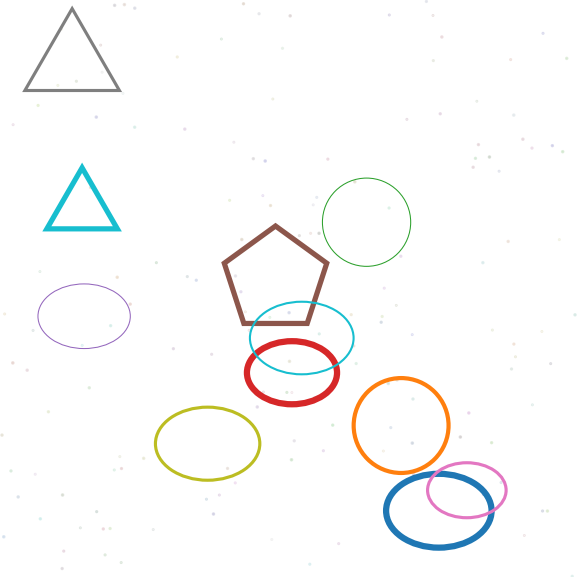[{"shape": "oval", "thickness": 3, "radius": 0.46, "center": [0.76, 0.115]}, {"shape": "circle", "thickness": 2, "radius": 0.41, "center": [0.695, 0.262]}, {"shape": "circle", "thickness": 0.5, "radius": 0.38, "center": [0.635, 0.614]}, {"shape": "oval", "thickness": 3, "radius": 0.39, "center": [0.506, 0.354]}, {"shape": "oval", "thickness": 0.5, "radius": 0.4, "center": [0.146, 0.452]}, {"shape": "pentagon", "thickness": 2.5, "radius": 0.47, "center": [0.477, 0.514]}, {"shape": "oval", "thickness": 1.5, "radius": 0.34, "center": [0.808, 0.15]}, {"shape": "triangle", "thickness": 1.5, "radius": 0.47, "center": [0.125, 0.89]}, {"shape": "oval", "thickness": 1.5, "radius": 0.45, "center": [0.36, 0.231]}, {"shape": "triangle", "thickness": 2.5, "radius": 0.35, "center": [0.142, 0.638]}, {"shape": "oval", "thickness": 1, "radius": 0.45, "center": [0.523, 0.414]}]